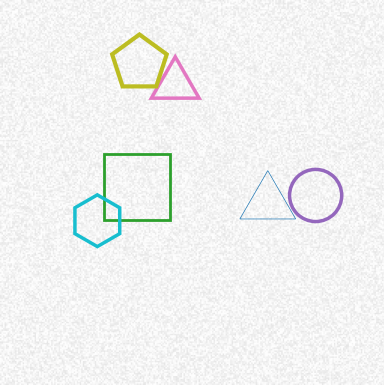[{"shape": "triangle", "thickness": 0.5, "radius": 0.42, "center": [0.696, 0.473]}, {"shape": "square", "thickness": 2, "radius": 0.43, "center": [0.355, 0.515]}, {"shape": "circle", "thickness": 2.5, "radius": 0.34, "center": [0.82, 0.492]}, {"shape": "triangle", "thickness": 2.5, "radius": 0.36, "center": [0.455, 0.781]}, {"shape": "pentagon", "thickness": 3, "radius": 0.37, "center": [0.362, 0.836]}, {"shape": "hexagon", "thickness": 2.5, "radius": 0.34, "center": [0.253, 0.427]}]